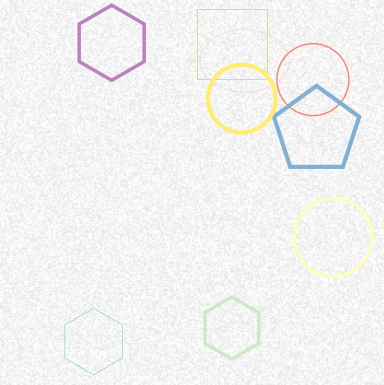[{"shape": "hexagon", "thickness": 0.5, "radius": 0.43, "center": [0.243, 0.113]}, {"shape": "circle", "thickness": 2, "radius": 0.51, "center": [0.865, 0.383]}, {"shape": "circle", "thickness": 1, "radius": 0.47, "center": [0.813, 0.793]}, {"shape": "pentagon", "thickness": 3, "radius": 0.58, "center": [0.822, 0.661]}, {"shape": "square", "thickness": 0.5, "radius": 0.46, "center": [0.603, 0.886]}, {"shape": "oval", "thickness": 0.5, "radius": 0.58, "center": [0.635, 0.842]}, {"shape": "hexagon", "thickness": 2.5, "radius": 0.49, "center": [0.29, 0.889]}, {"shape": "hexagon", "thickness": 2.5, "radius": 0.4, "center": [0.602, 0.148]}, {"shape": "circle", "thickness": 3, "radius": 0.44, "center": [0.628, 0.744]}]